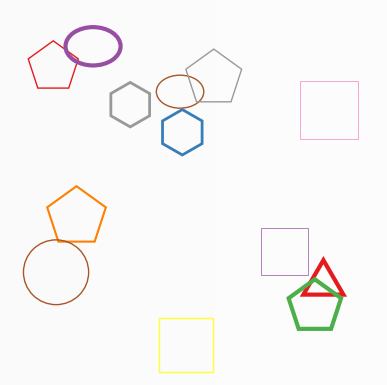[{"shape": "pentagon", "thickness": 1, "radius": 0.34, "center": [0.137, 0.826]}, {"shape": "triangle", "thickness": 3, "radius": 0.3, "center": [0.835, 0.265]}, {"shape": "hexagon", "thickness": 2, "radius": 0.29, "center": [0.471, 0.656]}, {"shape": "pentagon", "thickness": 3, "radius": 0.36, "center": [0.813, 0.203]}, {"shape": "square", "thickness": 0.5, "radius": 0.3, "center": [0.735, 0.348]}, {"shape": "oval", "thickness": 3, "radius": 0.36, "center": [0.24, 0.88]}, {"shape": "pentagon", "thickness": 1.5, "radius": 0.4, "center": [0.197, 0.437]}, {"shape": "square", "thickness": 1, "radius": 0.35, "center": [0.48, 0.104]}, {"shape": "circle", "thickness": 1, "radius": 0.42, "center": [0.145, 0.293]}, {"shape": "oval", "thickness": 1, "radius": 0.31, "center": [0.465, 0.762]}, {"shape": "square", "thickness": 0.5, "radius": 0.38, "center": [0.849, 0.715]}, {"shape": "hexagon", "thickness": 2, "radius": 0.29, "center": [0.336, 0.728]}, {"shape": "pentagon", "thickness": 1, "radius": 0.38, "center": [0.552, 0.797]}]